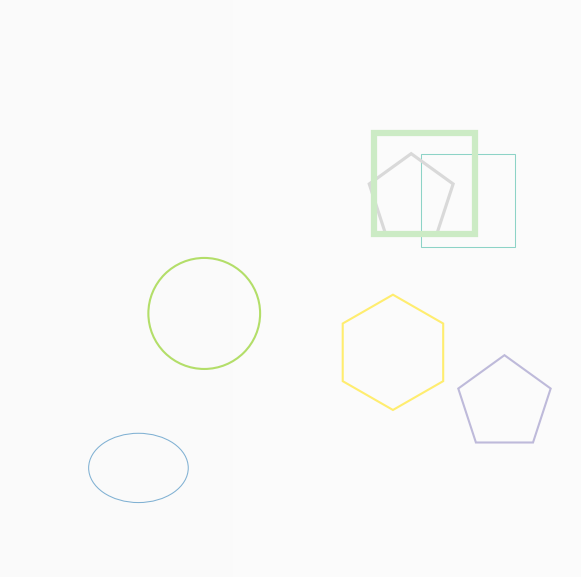[{"shape": "square", "thickness": 0.5, "radius": 0.4, "center": [0.805, 0.653]}, {"shape": "pentagon", "thickness": 1, "radius": 0.42, "center": [0.868, 0.301]}, {"shape": "oval", "thickness": 0.5, "radius": 0.43, "center": [0.238, 0.189]}, {"shape": "circle", "thickness": 1, "radius": 0.48, "center": [0.351, 0.456]}, {"shape": "pentagon", "thickness": 1.5, "radius": 0.38, "center": [0.707, 0.657]}, {"shape": "square", "thickness": 3, "radius": 0.44, "center": [0.731, 0.681]}, {"shape": "hexagon", "thickness": 1, "radius": 0.5, "center": [0.676, 0.389]}]